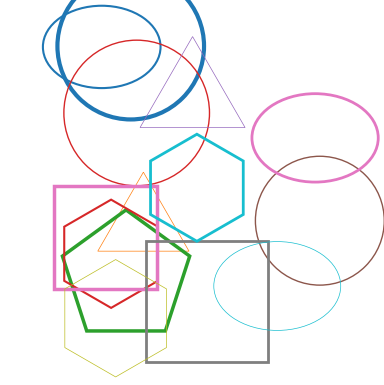[{"shape": "circle", "thickness": 3, "radius": 0.95, "center": [0.34, 0.88]}, {"shape": "oval", "thickness": 1.5, "radius": 0.76, "center": [0.264, 0.878]}, {"shape": "triangle", "thickness": 0.5, "radius": 0.68, "center": [0.372, 0.416]}, {"shape": "pentagon", "thickness": 2.5, "radius": 0.87, "center": [0.327, 0.281]}, {"shape": "hexagon", "thickness": 1.5, "radius": 0.7, "center": [0.289, 0.341]}, {"shape": "circle", "thickness": 1, "radius": 0.95, "center": [0.355, 0.707]}, {"shape": "triangle", "thickness": 0.5, "radius": 0.79, "center": [0.5, 0.747]}, {"shape": "circle", "thickness": 1, "radius": 0.84, "center": [0.831, 0.427]}, {"shape": "square", "thickness": 2.5, "radius": 0.67, "center": [0.275, 0.383]}, {"shape": "oval", "thickness": 2, "radius": 0.82, "center": [0.818, 0.642]}, {"shape": "square", "thickness": 2, "radius": 0.79, "center": [0.538, 0.217]}, {"shape": "hexagon", "thickness": 0.5, "radius": 0.76, "center": [0.3, 0.173]}, {"shape": "hexagon", "thickness": 2, "radius": 0.7, "center": [0.511, 0.512]}, {"shape": "oval", "thickness": 0.5, "radius": 0.82, "center": [0.72, 0.257]}]